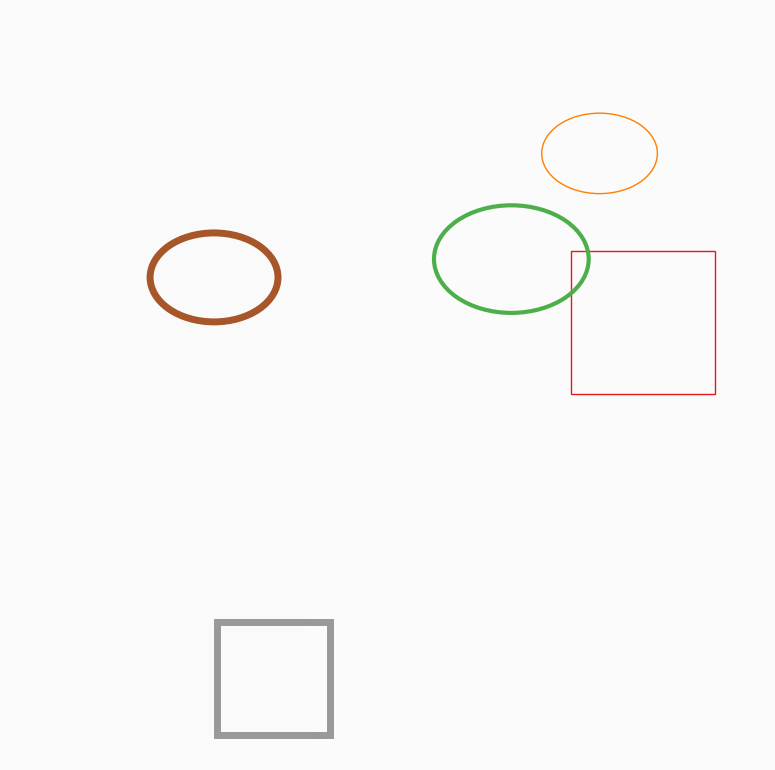[{"shape": "square", "thickness": 0.5, "radius": 0.46, "center": [0.829, 0.581]}, {"shape": "oval", "thickness": 1.5, "radius": 0.5, "center": [0.66, 0.664]}, {"shape": "oval", "thickness": 0.5, "radius": 0.37, "center": [0.774, 0.801]}, {"shape": "oval", "thickness": 2.5, "radius": 0.41, "center": [0.276, 0.64]}, {"shape": "square", "thickness": 2.5, "radius": 0.37, "center": [0.353, 0.119]}]